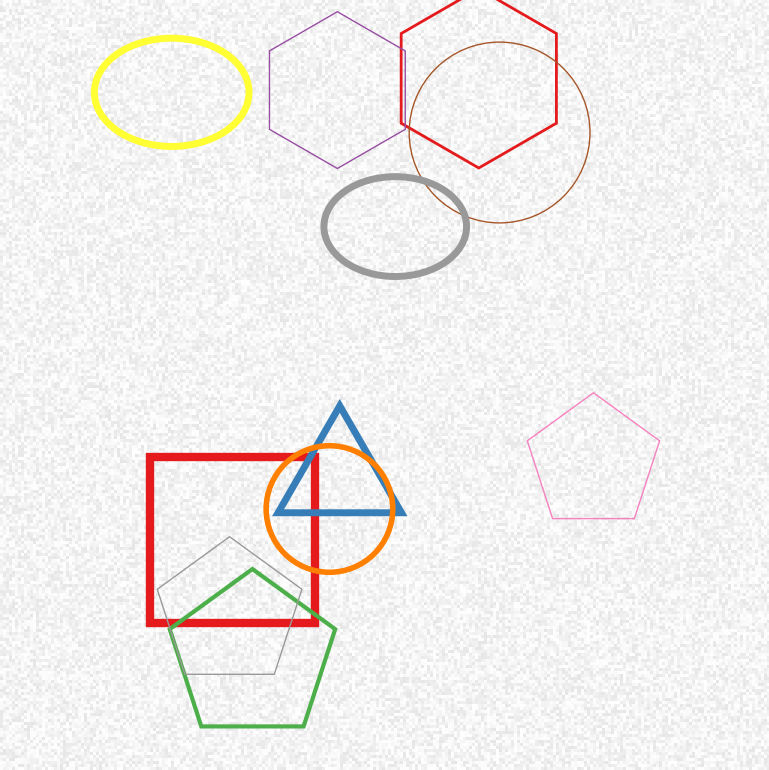[{"shape": "square", "thickness": 3, "radius": 0.54, "center": [0.302, 0.299]}, {"shape": "hexagon", "thickness": 1, "radius": 0.58, "center": [0.622, 0.898]}, {"shape": "triangle", "thickness": 2.5, "radius": 0.46, "center": [0.441, 0.38]}, {"shape": "pentagon", "thickness": 1.5, "radius": 0.56, "center": [0.328, 0.148]}, {"shape": "hexagon", "thickness": 0.5, "radius": 0.51, "center": [0.438, 0.883]}, {"shape": "circle", "thickness": 2, "radius": 0.41, "center": [0.428, 0.339]}, {"shape": "oval", "thickness": 2.5, "radius": 0.5, "center": [0.223, 0.88]}, {"shape": "circle", "thickness": 0.5, "radius": 0.59, "center": [0.649, 0.828]}, {"shape": "pentagon", "thickness": 0.5, "radius": 0.45, "center": [0.771, 0.4]}, {"shape": "pentagon", "thickness": 0.5, "radius": 0.49, "center": [0.298, 0.204]}, {"shape": "oval", "thickness": 2.5, "radius": 0.46, "center": [0.513, 0.706]}]